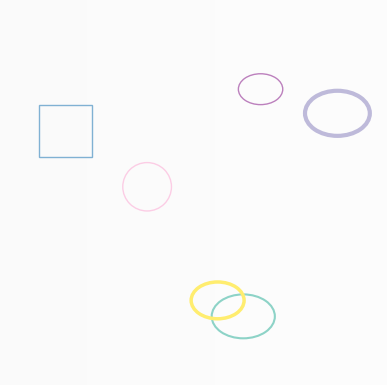[{"shape": "oval", "thickness": 1.5, "radius": 0.41, "center": [0.628, 0.178]}, {"shape": "oval", "thickness": 3, "radius": 0.42, "center": [0.871, 0.706]}, {"shape": "square", "thickness": 1, "radius": 0.34, "center": [0.169, 0.66]}, {"shape": "circle", "thickness": 1, "radius": 0.31, "center": [0.38, 0.515]}, {"shape": "oval", "thickness": 1, "radius": 0.29, "center": [0.672, 0.768]}, {"shape": "oval", "thickness": 2.5, "radius": 0.34, "center": [0.562, 0.22]}]